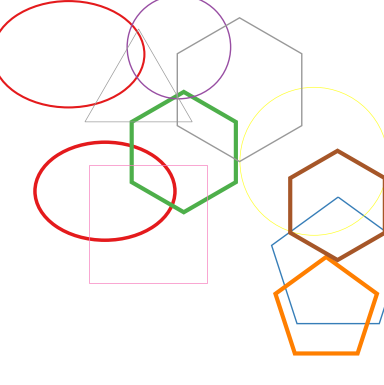[{"shape": "oval", "thickness": 1.5, "radius": 0.99, "center": [0.178, 0.859]}, {"shape": "oval", "thickness": 2.5, "radius": 0.91, "center": [0.273, 0.503]}, {"shape": "pentagon", "thickness": 1, "radius": 0.91, "center": [0.878, 0.306]}, {"shape": "hexagon", "thickness": 3, "radius": 0.78, "center": [0.477, 0.605]}, {"shape": "circle", "thickness": 1, "radius": 0.67, "center": [0.465, 0.878]}, {"shape": "pentagon", "thickness": 3, "radius": 0.69, "center": [0.847, 0.194]}, {"shape": "circle", "thickness": 0.5, "radius": 0.96, "center": [0.815, 0.581]}, {"shape": "hexagon", "thickness": 3, "radius": 0.71, "center": [0.877, 0.466]}, {"shape": "square", "thickness": 0.5, "radius": 0.77, "center": [0.384, 0.417]}, {"shape": "triangle", "thickness": 0.5, "radius": 0.8, "center": [0.36, 0.764]}, {"shape": "hexagon", "thickness": 1, "radius": 0.93, "center": [0.622, 0.767]}]